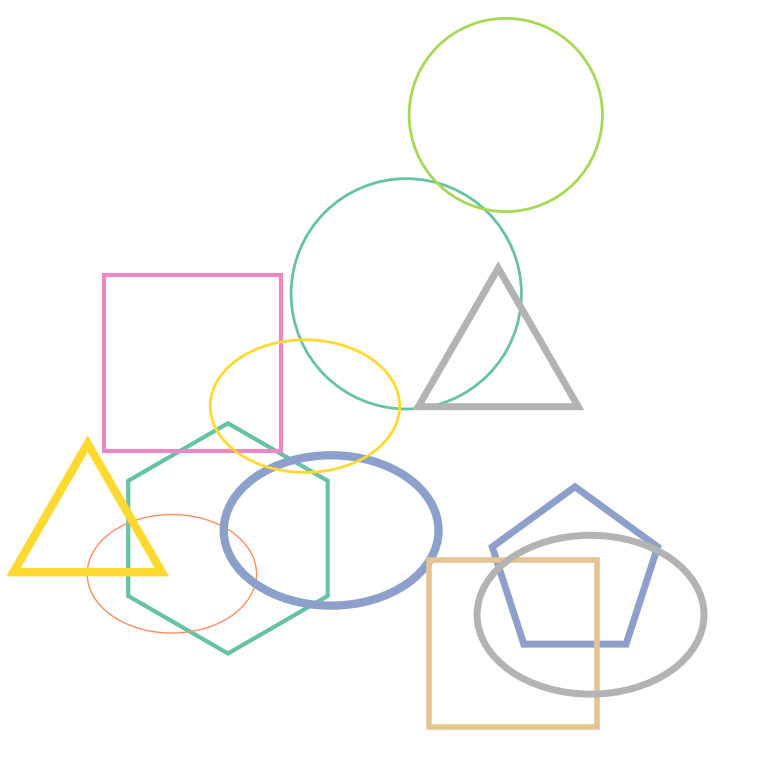[{"shape": "circle", "thickness": 1, "radius": 0.75, "center": [0.528, 0.618]}, {"shape": "hexagon", "thickness": 1.5, "radius": 0.75, "center": [0.296, 0.301]}, {"shape": "oval", "thickness": 0.5, "radius": 0.55, "center": [0.223, 0.255]}, {"shape": "oval", "thickness": 3, "radius": 0.7, "center": [0.43, 0.311]}, {"shape": "pentagon", "thickness": 2.5, "radius": 0.56, "center": [0.747, 0.255]}, {"shape": "square", "thickness": 1.5, "radius": 0.57, "center": [0.25, 0.529]}, {"shape": "circle", "thickness": 1, "radius": 0.63, "center": [0.657, 0.851]}, {"shape": "oval", "thickness": 1, "radius": 0.62, "center": [0.396, 0.473]}, {"shape": "triangle", "thickness": 3, "radius": 0.56, "center": [0.114, 0.313]}, {"shape": "square", "thickness": 2, "radius": 0.54, "center": [0.667, 0.164]}, {"shape": "oval", "thickness": 2.5, "radius": 0.74, "center": [0.767, 0.202]}, {"shape": "triangle", "thickness": 2.5, "radius": 0.6, "center": [0.647, 0.532]}]